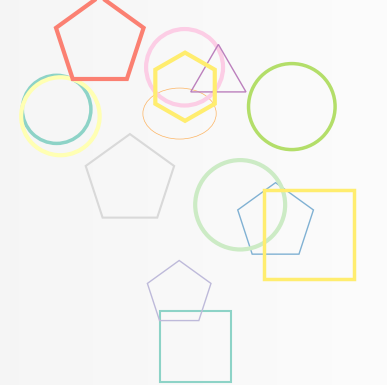[{"shape": "circle", "thickness": 2.5, "radius": 0.44, "center": [0.146, 0.716]}, {"shape": "square", "thickness": 1.5, "radius": 0.46, "center": [0.504, 0.1]}, {"shape": "circle", "thickness": 3, "radius": 0.51, "center": [0.156, 0.698]}, {"shape": "pentagon", "thickness": 1, "radius": 0.43, "center": [0.462, 0.237]}, {"shape": "pentagon", "thickness": 3, "radius": 0.59, "center": [0.258, 0.891]}, {"shape": "pentagon", "thickness": 1, "radius": 0.51, "center": [0.711, 0.423]}, {"shape": "oval", "thickness": 0.5, "radius": 0.47, "center": [0.463, 0.705]}, {"shape": "circle", "thickness": 2.5, "radius": 0.56, "center": [0.753, 0.723]}, {"shape": "circle", "thickness": 3, "radius": 0.5, "center": [0.476, 0.825]}, {"shape": "pentagon", "thickness": 1.5, "radius": 0.6, "center": [0.335, 0.532]}, {"shape": "triangle", "thickness": 1, "radius": 0.41, "center": [0.564, 0.802]}, {"shape": "circle", "thickness": 3, "radius": 0.58, "center": [0.62, 0.468]}, {"shape": "hexagon", "thickness": 3, "radius": 0.44, "center": [0.478, 0.775]}, {"shape": "square", "thickness": 2.5, "radius": 0.58, "center": [0.796, 0.391]}]